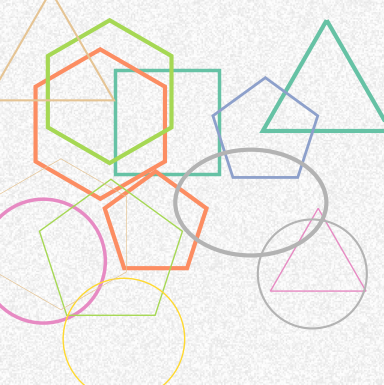[{"shape": "square", "thickness": 2.5, "radius": 0.68, "center": [0.435, 0.683]}, {"shape": "triangle", "thickness": 3, "radius": 0.96, "center": [0.849, 0.756]}, {"shape": "pentagon", "thickness": 3, "radius": 0.69, "center": [0.404, 0.416]}, {"shape": "hexagon", "thickness": 3, "radius": 0.97, "center": [0.26, 0.678]}, {"shape": "pentagon", "thickness": 2, "radius": 0.72, "center": [0.689, 0.655]}, {"shape": "circle", "thickness": 2.5, "radius": 0.8, "center": [0.113, 0.322]}, {"shape": "triangle", "thickness": 1, "radius": 0.72, "center": [0.826, 0.316]}, {"shape": "hexagon", "thickness": 3, "radius": 0.93, "center": [0.285, 0.762]}, {"shape": "pentagon", "thickness": 1, "radius": 0.98, "center": [0.288, 0.339]}, {"shape": "circle", "thickness": 1, "radius": 0.79, "center": [0.322, 0.119]}, {"shape": "triangle", "thickness": 1.5, "radius": 0.95, "center": [0.132, 0.834]}, {"shape": "hexagon", "thickness": 0.5, "radius": 0.98, "center": [0.158, 0.392]}, {"shape": "oval", "thickness": 3, "radius": 0.98, "center": [0.652, 0.474]}, {"shape": "circle", "thickness": 1.5, "radius": 0.71, "center": [0.811, 0.288]}]